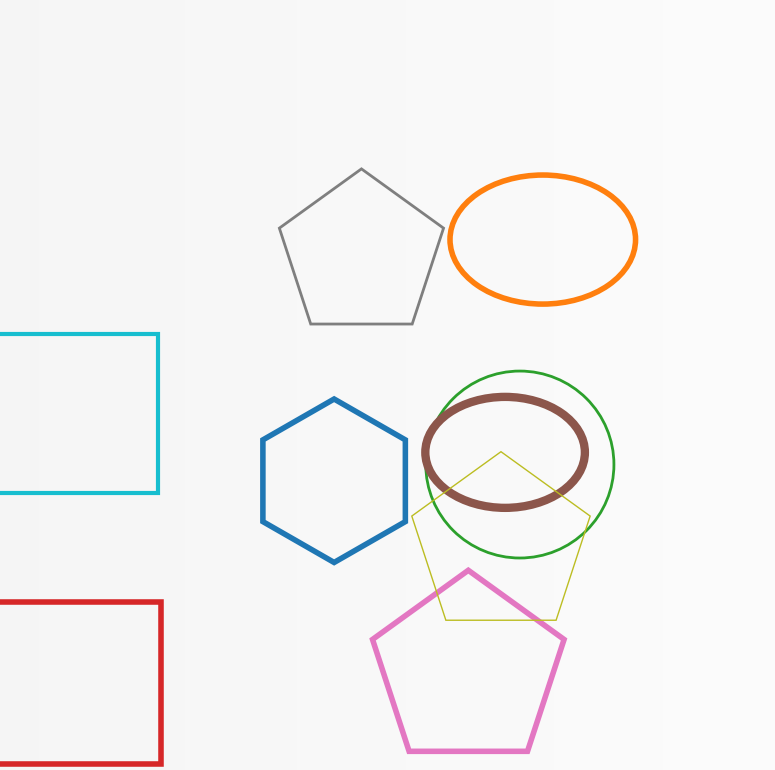[{"shape": "hexagon", "thickness": 2, "radius": 0.53, "center": [0.431, 0.376]}, {"shape": "oval", "thickness": 2, "radius": 0.6, "center": [0.7, 0.689]}, {"shape": "circle", "thickness": 1, "radius": 0.61, "center": [0.671, 0.397]}, {"shape": "square", "thickness": 2, "radius": 0.52, "center": [0.103, 0.113]}, {"shape": "oval", "thickness": 3, "radius": 0.51, "center": [0.652, 0.413]}, {"shape": "pentagon", "thickness": 2, "radius": 0.65, "center": [0.604, 0.129]}, {"shape": "pentagon", "thickness": 1, "radius": 0.56, "center": [0.466, 0.669]}, {"shape": "pentagon", "thickness": 0.5, "radius": 0.6, "center": [0.646, 0.292]}, {"shape": "square", "thickness": 1.5, "radius": 0.52, "center": [0.1, 0.463]}]